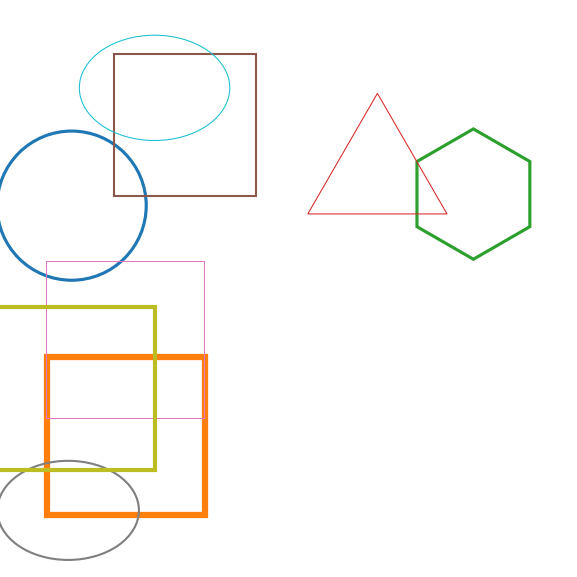[{"shape": "circle", "thickness": 1.5, "radius": 0.65, "center": [0.124, 0.643]}, {"shape": "square", "thickness": 3, "radius": 0.69, "center": [0.218, 0.244]}, {"shape": "hexagon", "thickness": 1.5, "radius": 0.56, "center": [0.82, 0.663]}, {"shape": "triangle", "thickness": 0.5, "radius": 0.7, "center": [0.654, 0.698]}, {"shape": "square", "thickness": 1, "radius": 0.61, "center": [0.321, 0.783]}, {"shape": "square", "thickness": 0.5, "radius": 0.68, "center": [0.217, 0.411]}, {"shape": "oval", "thickness": 1, "radius": 0.61, "center": [0.118, 0.115]}, {"shape": "square", "thickness": 2, "radius": 0.7, "center": [0.127, 0.327]}, {"shape": "oval", "thickness": 0.5, "radius": 0.65, "center": [0.268, 0.847]}]